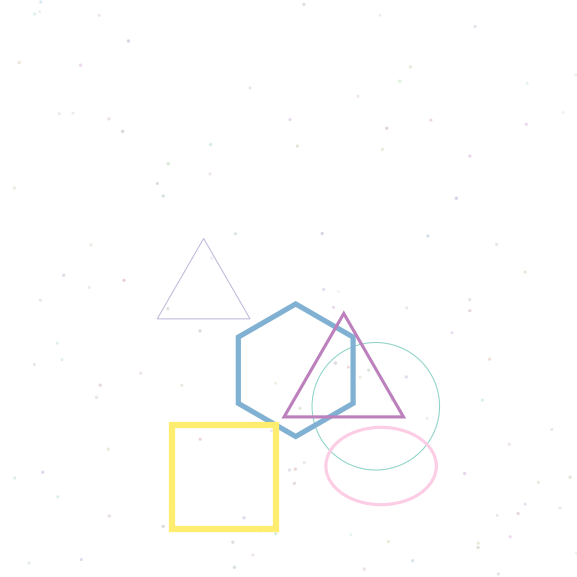[{"shape": "circle", "thickness": 0.5, "radius": 0.55, "center": [0.651, 0.296]}, {"shape": "triangle", "thickness": 0.5, "radius": 0.46, "center": [0.353, 0.493]}, {"shape": "hexagon", "thickness": 2.5, "radius": 0.57, "center": [0.512, 0.358]}, {"shape": "oval", "thickness": 1.5, "radius": 0.48, "center": [0.66, 0.192]}, {"shape": "triangle", "thickness": 1.5, "radius": 0.6, "center": [0.595, 0.337]}, {"shape": "square", "thickness": 3, "radius": 0.45, "center": [0.387, 0.174]}]